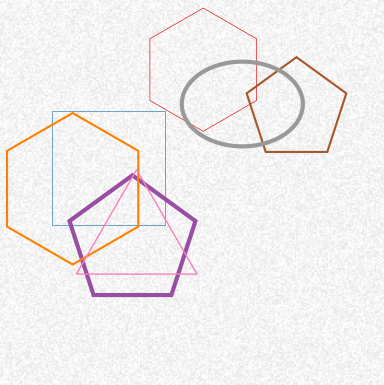[{"shape": "hexagon", "thickness": 0.5, "radius": 0.8, "center": [0.528, 0.819]}, {"shape": "square", "thickness": 0.5, "radius": 0.74, "center": [0.282, 0.563]}, {"shape": "pentagon", "thickness": 3, "radius": 0.86, "center": [0.344, 0.373]}, {"shape": "hexagon", "thickness": 1.5, "radius": 0.98, "center": [0.189, 0.51]}, {"shape": "pentagon", "thickness": 1.5, "radius": 0.68, "center": [0.77, 0.715]}, {"shape": "triangle", "thickness": 1, "radius": 0.9, "center": [0.355, 0.378]}, {"shape": "oval", "thickness": 3, "radius": 0.79, "center": [0.629, 0.73]}]